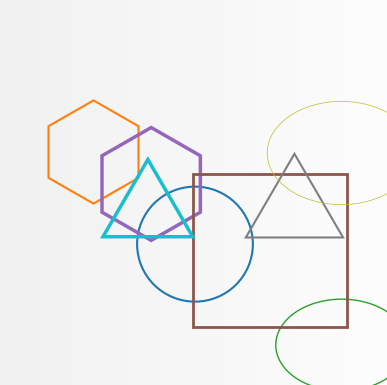[{"shape": "circle", "thickness": 1.5, "radius": 0.75, "center": [0.503, 0.366]}, {"shape": "hexagon", "thickness": 1.5, "radius": 0.67, "center": [0.241, 0.605]}, {"shape": "oval", "thickness": 1, "radius": 0.85, "center": [0.882, 0.104]}, {"shape": "hexagon", "thickness": 2.5, "radius": 0.73, "center": [0.39, 0.522]}, {"shape": "square", "thickness": 2, "radius": 0.99, "center": [0.696, 0.35]}, {"shape": "triangle", "thickness": 1.5, "radius": 0.72, "center": [0.76, 0.456]}, {"shape": "oval", "thickness": 0.5, "radius": 0.96, "center": [0.881, 0.603]}, {"shape": "triangle", "thickness": 2.5, "radius": 0.67, "center": [0.382, 0.452]}]